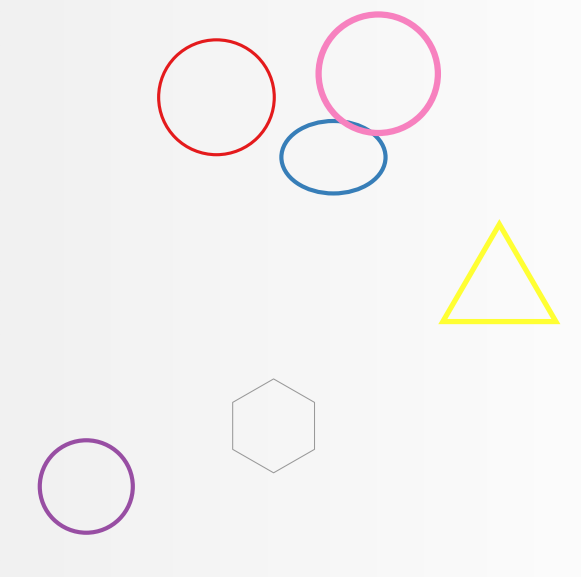[{"shape": "circle", "thickness": 1.5, "radius": 0.5, "center": [0.372, 0.831]}, {"shape": "oval", "thickness": 2, "radius": 0.45, "center": [0.574, 0.727]}, {"shape": "circle", "thickness": 2, "radius": 0.4, "center": [0.148, 0.157]}, {"shape": "triangle", "thickness": 2.5, "radius": 0.56, "center": [0.859, 0.498]}, {"shape": "circle", "thickness": 3, "radius": 0.51, "center": [0.651, 0.871]}, {"shape": "hexagon", "thickness": 0.5, "radius": 0.41, "center": [0.471, 0.262]}]